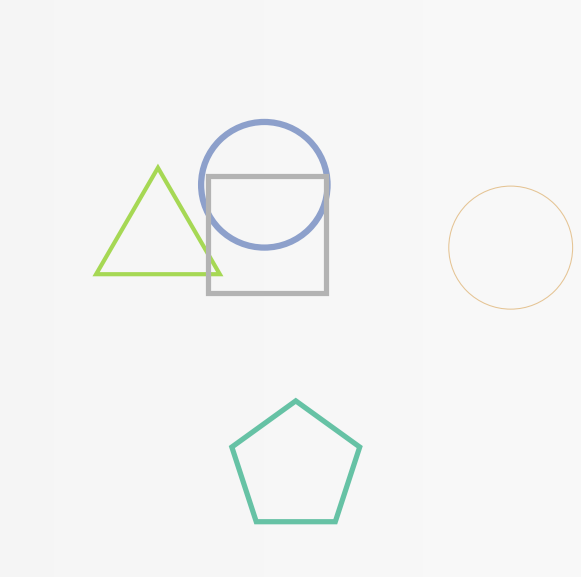[{"shape": "pentagon", "thickness": 2.5, "radius": 0.58, "center": [0.509, 0.189]}, {"shape": "circle", "thickness": 3, "radius": 0.54, "center": [0.455, 0.679]}, {"shape": "triangle", "thickness": 2, "radius": 0.61, "center": [0.272, 0.586]}, {"shape": "circle", "thickness": 0.5, "radius": 0.53, "center": [0.879, 0.57]}, {"shape": "square", "thickness": 2.5, "radius": 0.51, "center": [0.46, 0.593]}]